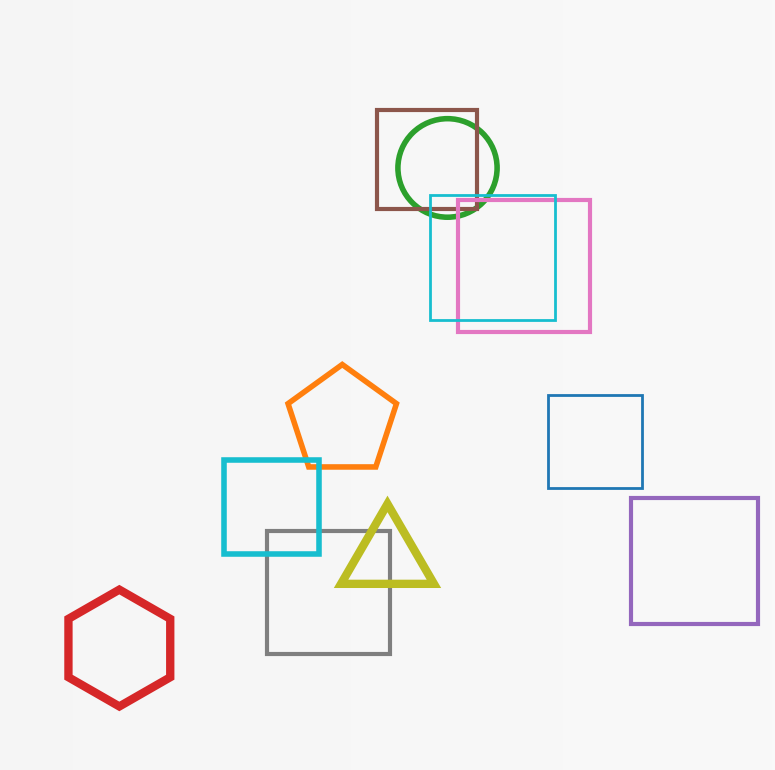[{"shape": "square", "thickness": 1, "radius": 0.3, "center": [0.768, 0.427]}, {"shape": "pentagon", "thickness": 2, "radius": 0.37, "center": [0.442, 0.453]}, {"shape": "circle", "thickness": 2, "radius": 0.32, "center": [0.577, 0.782]}, {"shape": "hexagon", "thickness": 3, "radius": 0.38, "center": [0.154, 0.158]}, {"shape": "square", "thickness": 1.5, "radius": 0.41, "center": [0.896, 0.272]}, {"shape": "square", "thickness": 1.5, "radius": 0.32, "center": [0.551, 0.793]}, {"shape": "square", "thickness": 1.5, "radius": 0.43, "center": [0.677, 0.655]}, {"shape": "square", "thickness": 1.5, "radius": 0.4, "center": [0.424, 0.23]}, {"shape": "triangle", "thickness": 3, "radius": 0.35, "center": [0.5, 0.276]}, {"shape": "square", "thickness": 2, "radius": 0.31, "center": [0.351, 0.341]}, {"shape": "square", "thickness": 1, "radius": 0.4, "center": [0.635, 0.666]}]